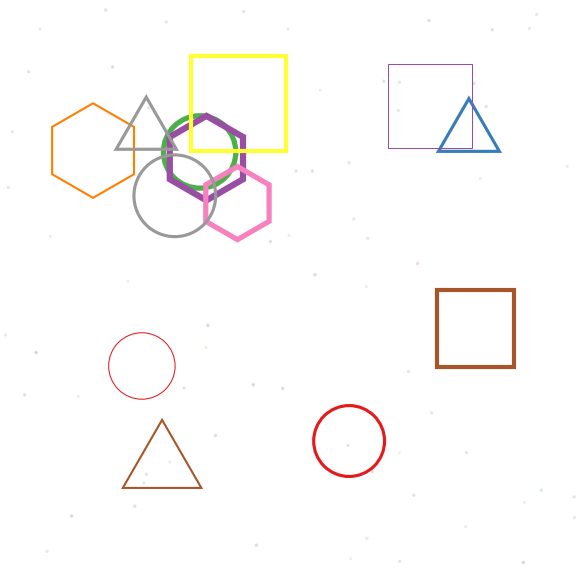[{"shape": "circle", "thickness": 1.5, "radius": 0.31, "center": [0.605, 0.235]}, {"shape": "circle", "thickness": 0.5, "radius": 0.29, "center": [0.246, 0.365]}, {"shape": "triangle", "thickness": 1.5, "radius": 0.3, "center": [0.812, 0.768]}, {"shape": "circle", "thickness": 2.5, "radius": 0.31, "center": [0.346, 0.736]}, {"shape": "hexagon", "thickness": 3, "radius": 0.37, "center": [0.357, 0.725]}, {"shape": "square", "thickness": 0.5, "radius": 0.36, "center": [0.745, 0.816]}, {"shape": "hexagon", "thickness": 1, "radius": 0.41, "center": [0.161, 0.738]}, {"shape": "square", "thickness": 2, "radius": 0.41, "center": [0.413, 0.82]}, {"shape": "square", "thickness": 2, "radius": 0.34, "center": [0.823, 0.43]}, {"shape": "triangle", "thickness": 1, "radius": 0.39, "center": [0.281, 0.194]}, {"shape": "hexagon", "thickness": 2.5, "radius": 0.32, "center": [0.411, 0.648]}, {"shape": "triangle", "thickness": 1.5, "radius": 0.3, "center": [0.253, 0.771]}, {"shape": "circle", "thickness": 1.5, "radius": 0.35, "center": [0.303, 0.66]}]